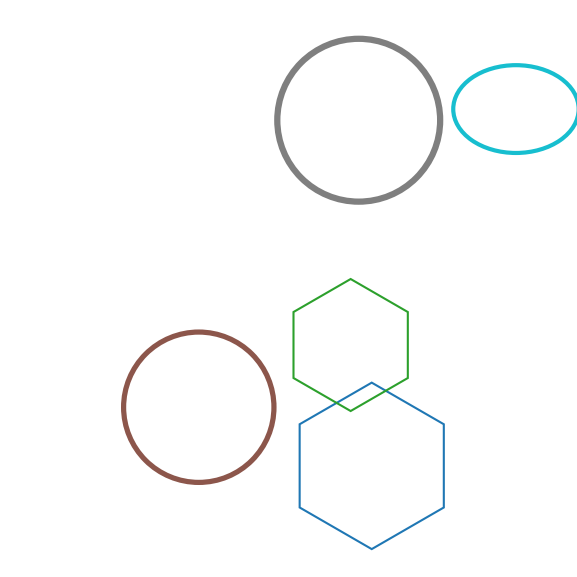[{"shape": "hexagon", "thickness": 1, "radius": 0.72, "center": [0.644, 0.192]}, {"shape": "hexagon", "thickness": 1, "radius": 0.57, "center": [0.607, 0.402]}, {"shape": "circle", "thickness": 2.5, "radius": 0.65, "center": [0.344, 0.294]}, {"shape": "circle", "thickness": 3, "radius": 0.7, "center": [0.621, 0.791]}, {"shape": "oval", "thickness": 2, "radius": 0.54, "center": [0.893, 0.81]}]